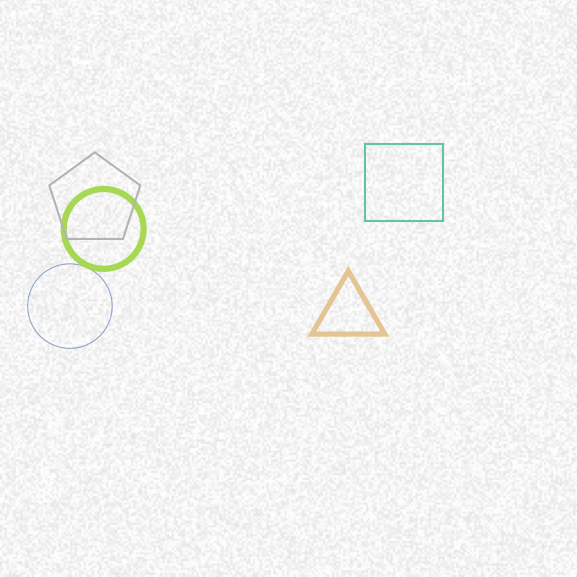[{"shape": "square", "thickness": 1, "radius": 0.34, "center": [0.699, 0.684]}, {"shape": "circle", "thickness": 0.5, "radius": 0.37, "center": [0.121, 0.469]}, {"shape": "circle", "thickness": 3, "radius": 0.35, "center": [0.18, 0.603]}, {"shape": "triangle", "thickness": 2.5, "radius": 0.36, "center": [0.603, 0.457]}, {"shape": "pentagon", "thickness": 1, "radius": 0.41, "center": [0.164, 0.652]}]